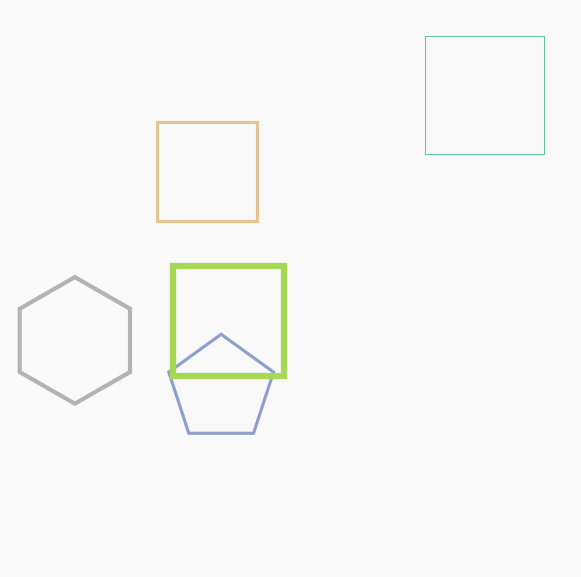[{"shape": "square", "thickness": 0.5, "radius": 0.51, "center": [0.833, 0.835]}, {"shape": "pentagon", "thickness": 1.5, "radius": 0.47, "center": [0.38, 0.326]}, {"shape": "square", "thickness": 3, "radius": 0.47, "center": [0.393, 0.444]}, {"shape": "square", "thickness": 1.5, "radius": 0.43, "center": [0.357, 0.703]}, {"shape": "hexagon", "thickness": 2, "radius": 0.55, "center": [0.129, 0.41]}]